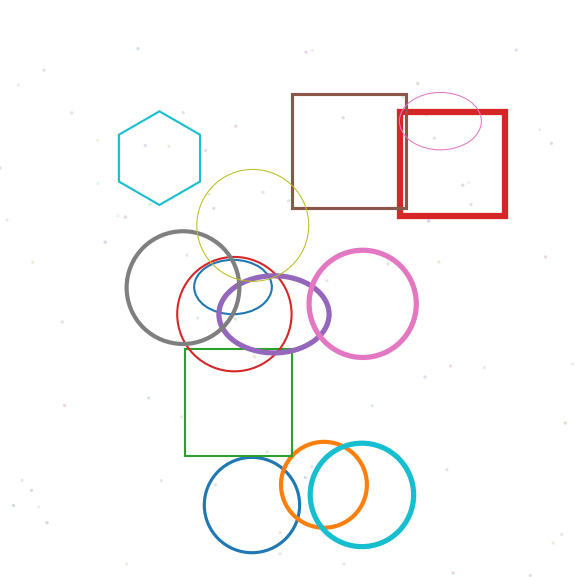[{"shape": "oval", "thickness": 1, "radius": 0.34, "center": [0.403, 0.502]}, {"shape": "circle", "thickness": 1.5, "radius": 0.41, "center": [0.436, 0.125]}, {"shape": "circle", "thickness": 2, "radius": 0.37, "center": [0.561, 0.16]}, {"shape": "square", "thickness": 1, "radius": 0.46, "center": [0.413, 0.302]}, {"shape": "square", "thickness": 3, "radius": 0.45, "center": [0.784, 0.715]}, {"shape": "circle", "thickness": 1, "radius": 0.5, "center": [0.406, 0.455]}, {"shape": "oval", "thickness": 2.5, "radius": 0.48, "center": [0.474, 0.455]}, {"shape": "square", "thickness": 1.5, "radius": 0.49, "center": [0.605, 0.737]}, {"shape": "oval", "thickness": 0.5, "radius": 0.35, "center": [0.763, 0.789]}, {"shape": "circle", "thickness": 2.5, "radius": 0.46, "center": [0.628, 0.473]}, {"shape": "circle", "thickness": 2, "radius": 0.49, "center": [0.317, 0.501]}, {"shape": "circle", "thickness": 0.5, "radius": 0.48, "center": [0.438, 0.609]}, {"shape": "hexagon", "thickness": 1, "radius": 0.41, "center": [0.276, 0.725]}, {"shape": "circle", "thickness": 2.5, "radius": 0.45, "center": [0.627, 0.142]}]